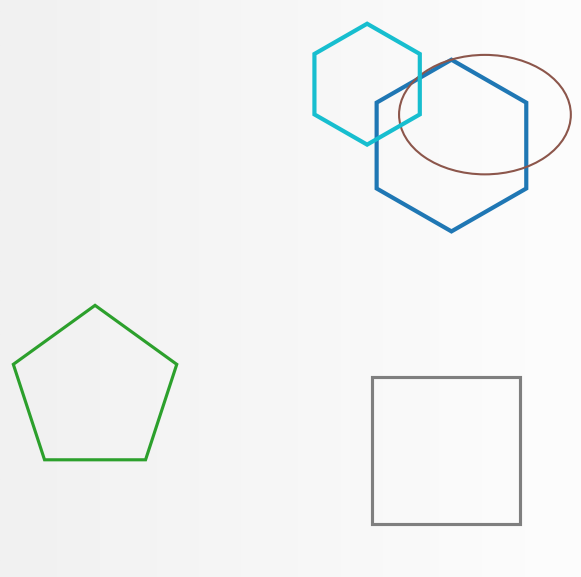[{"shape": "hexagon", "thickness": 2, "radius": 0.74, "center": [0.777, 0.747]}, {"shape": "pentagon", "thickness": 1.5, "radius": 0.74, "center": [0.164, 0.323]}, {"shape": "oval", "thickness": 1, "radius": 0.74, "center": [0.834, 0.801]}, {"shape": "square", "thickness": 1.5, "radius": 0.64, "center": [0.768, 0.218]}, {"shape": "hexagon", "thickness": 2, "radius": 0.52, "center": [0.632, 0.853]}]